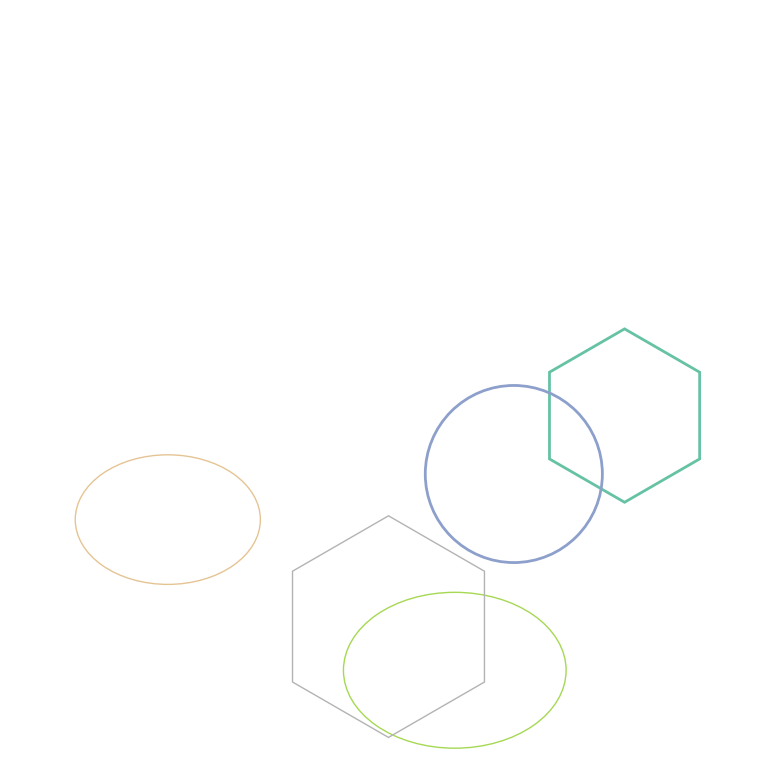[{"shape": "hexagon", "thickness": 1, "radius": 0.56, "center": [0.811, 0.46]}, {"shape": "circle", "thickness": 1, "radius": 0.58, "center": [0.667, 0.384]}, {"shape": "oval", "thickness": 0.5, "radius": 0.72, "center": [0.591, 0.13]}, {"shape": "oval", "thickness": 0.5, "radius": 0.6, "center": [0.218, 0.325]}, {"shape": "hexagon", "thickness": 0.5, "radius": 0.72, "center": [0.505, 0.186]}]